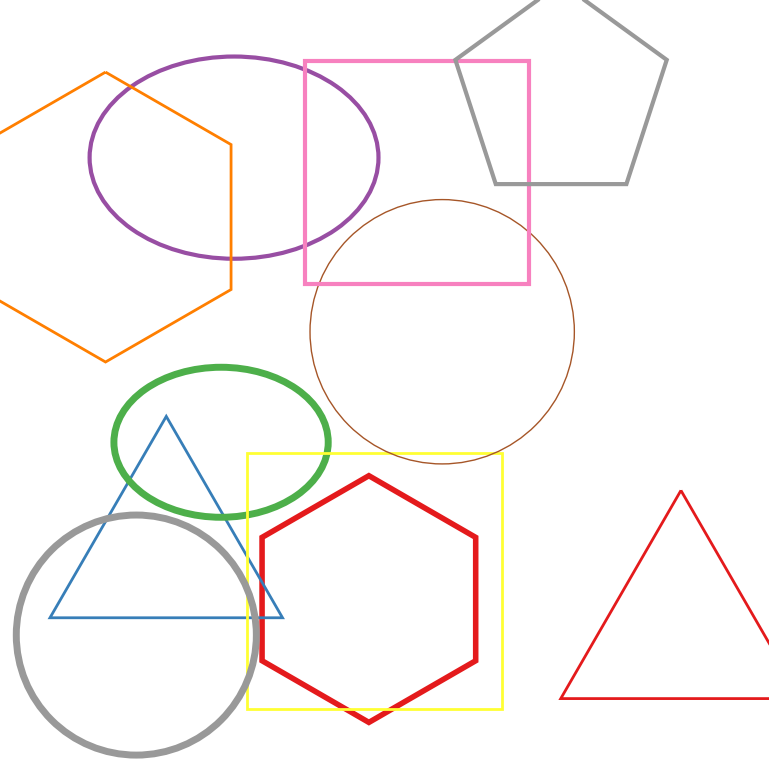[{"shape": "triangle", "thickness": 1, "radius": 0.9, "center": [0.884, 0.183]}, {"shape": "hexagon", "thickness": 2, "radius": 0.8, "center": [0.479, 0.222]}, {"shape": "triangle", "thickness": 1, "radius": 0.87, "center": [0.216, 0.285]}, {"shape": "oval", "thickness": 2.5, "radius": 0.7, "center": [0.287, 0.426]}, {"shape": "oval", "thickness": 1.5, "radius": 0.94, "center": [0.304, 0.795]}, {"shape": "hexagon", "thickness": 1, "radius": 0.94, "center": [0.137, 0.718]}, {"shape": "square", "thickness": 1, "radius": 0.83, "center": [0.486, 0.246]}, {"shape": "circle", "thickness": 0.5, "radius": 0.86, "center": [0.574, 0.569]}, {"shape": "square", "thickness": 1.5, "radius": 0.73, "center": [0.541, 0.776]}, {"shape": "pentagon", "thickness": 1.5, "radius": 0.72, "center": [0.729, 0.878]}, {"shape": "circle", "thickness": 2.5, "radius": 0.78, "center": [0.177, 0.175]}]